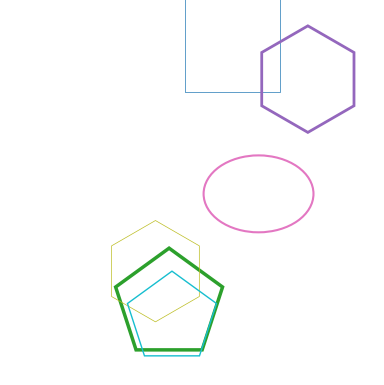[{"shape": "square", "thickness": 0.5, "radius": 0.62, "center": [0.604, 0.886]}, {"shape": "pentagon", "thickness": 2.5, "radius": 0.73, "center": [0.439, 0.209]}, {"shape": "hexagon", "thickness": 2, "radius": 0.69, "center": [0.8, 0.794]}, {"shape": "oval", "thickness": 1.5, "radius": 0.71, "center": [0.672, 0.496]}, {"shape": "hexagon", "thickness": 0.5, "radius": 0.66, "center": [0.404, 0.296]}, {"shape": "pentagon", "thickness": 1, "radius": 0.61, "center": [0.447, 0.174]}]